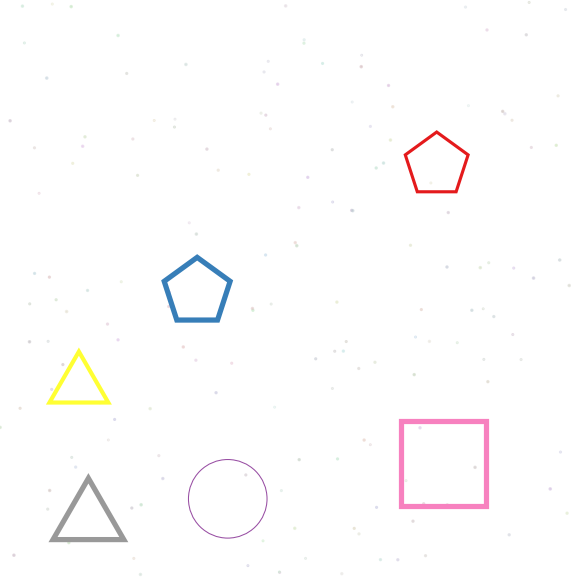[{"shape": "pentagon", "thickness": 1.5, "radius": 0.29, "center": [0.756, 0.713]}, {"shape": "pentagon", "thickness": 2.5, "radius": 0.3, "center": [0.341, 0.493]}, {"shape": "circle", "thickness": 0.5, "radius": 0.34, "center": [0.394, 0.135]}, {"shape": "triangle", "thickness": 2, "radius": 0.29, "center": [0.137, 0.332]}, {"shape": "square", "thickness": 2.5, "radius": 0.37, "center": [0.768, 0.196]}, {"shape": "triangle", "thickness": 2.5, "radius": 0.35, "center": [0.153, 0.1]}]